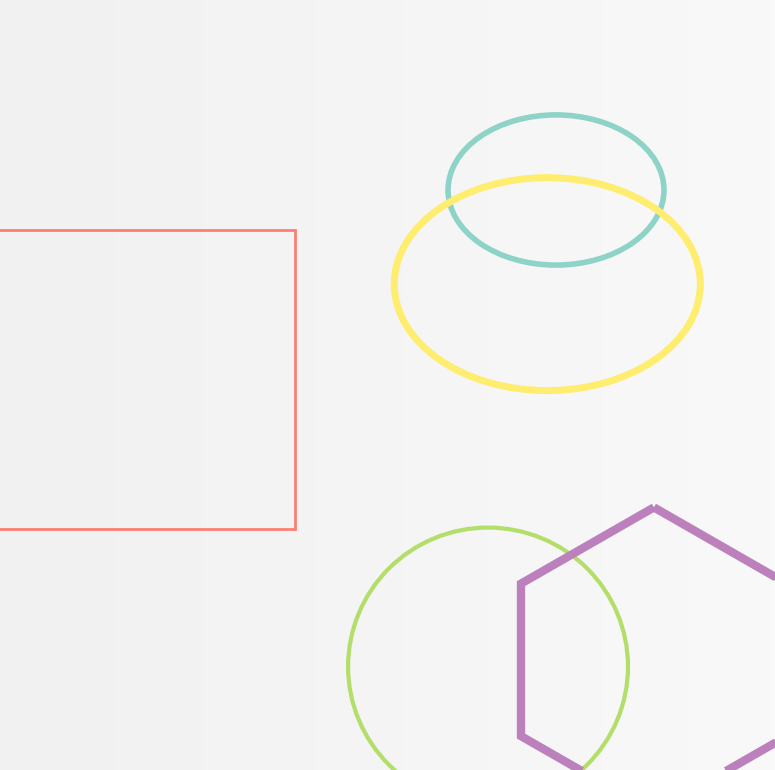[{"shape": "oval", "thickness": 2, "radius": 0.7, "center": [0.717, 0.753]}, {"shape": "square", "thickness": 1, "radius": 0.97, "center": [0.187, 0.507]}, {"shape": "circle", "thickness": 1.5, "radius": 0.9, "center": [0.63, 0.134]}, {"shape": "hexagon", "thickness": 3, "radius": 0.99, "center": [0.844, 0.143]}, {"shape": "oval", "thickness": 2.5, "radius": 0.99, "center": [0.706, 0.631]}]